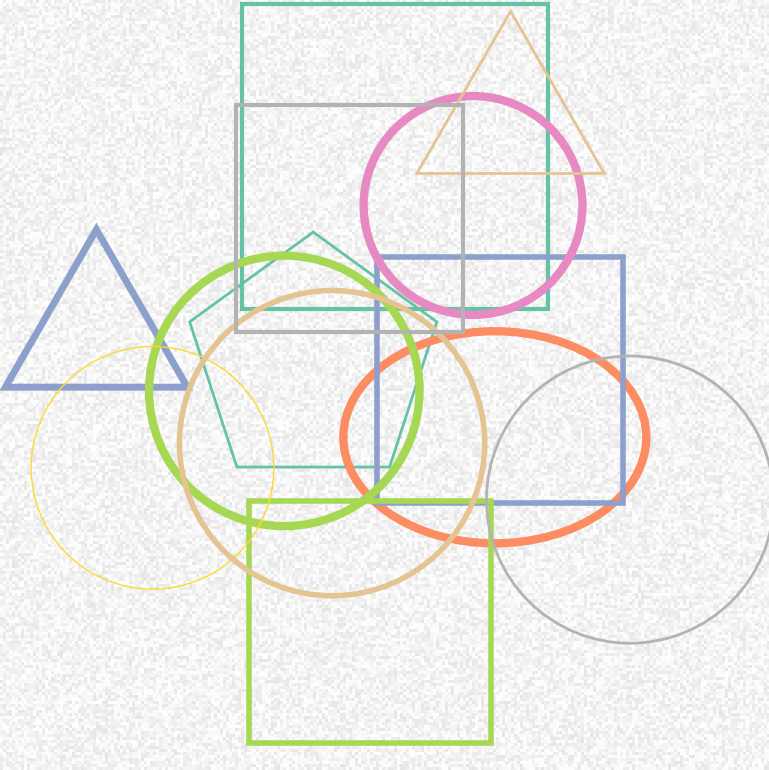[{"shape": "square", "thickness": 1.5, "radius": 0.99, "center": [0.513, 0.797]}, {"shape": "pentagon", "thickness": 1, "radius": 0.84, "center": [0.407, 0.53]}, {"shape": "oval", "thickness": 3, "radius": 0.98, "center": [0.643, 0.432]}, {"shape": "triangle", "thickness": 2.5, "radius": 0.68, "center": [0.125, 0.565]}, {"shape": "square", "thickness": 2, "radius": 0.8, "center": [0.65, 0.507]}, {"shape": "circle", "thickness": 3, "radius": 0.71, "center": [0.614, 0.733]}, {"shape": "square", "thickness": 2, "radius": 0.79, "center": [0.481, 0.192]}, {"shape": "circle", "thickness": 3, "radius": 0.88, "center": [0.369, 0.492]}, {"shape": "circle", "thickness": 0.5, "radius": 0.79, "center": [0.198, 0.392]}, {"shape": "circle", "thickness": 2, "radius": 0.99, "center": [0.431, 0.424]}, {"shape": "triangle", "thickness": 1, "radius": 0.7, "center": [0.663, 0.845]}, {"shape": "square", "thickness": 1.5, "radius": 0.74, "center": [0.454, 0.716]}, {"shape": "circle", "thickness": 1, "radius": 0.93, "center": [0.818, 0.351]}]